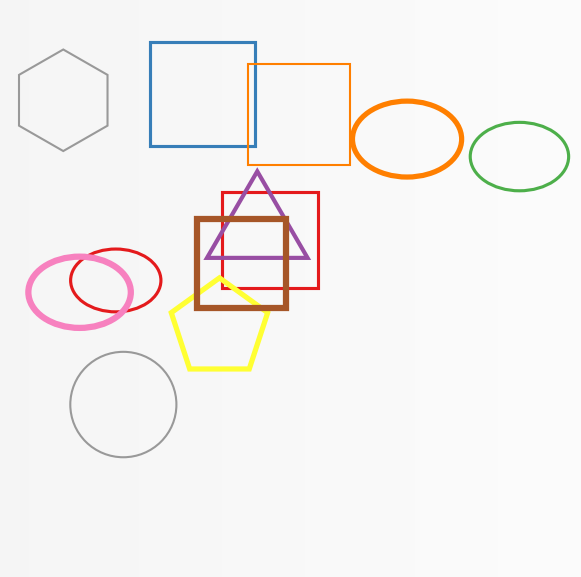[{"shape": "oval", "thickness": 1.5, "radius": 0.39, "center": [0.199, 0.514]}, {"shape": "square", "thickness": 1.5, "radius": 0.41, "center": [0.464, 0.584]}, {"shape": "square", "thickness": 1.5, "radius": 0.45, "center": [0.348, 0.836]}, {"shape": "oval", "thickness": 1.5, "radius": 0.42, "center": [0.894, 0.728]}, {"shape": "triangle", "thickness": 2, "radius": 0.5, "center": [0.443, 0.603]}, {"shape": "square", "thickness": 1, "radius": 0.44, "center": [0.514, 0.801]}, {"shape": "oval", "thickness": 2.5, "radius": 0.47, "center": [0.7, 0.758]}, {"shape": "pentagon", "thickness": 2.5, "radius": 0.44, "center": [0.378, 0.431]}, {"shape": "square", "thickness": 3, "radius": 0.38, "center": [0.416, 0.543]}, {"shape": "oval", "thickness": 3, "radius": 0.44, "center": [0.137, 0.493]}, {"shape": "circle", "thickness": 1, "radius": 0.46, "center": [0.212, 0.299]}, {"shape": "hexagon", "thickness": 1, "radius": 0.44, "center": [0.109, 0.825]}]